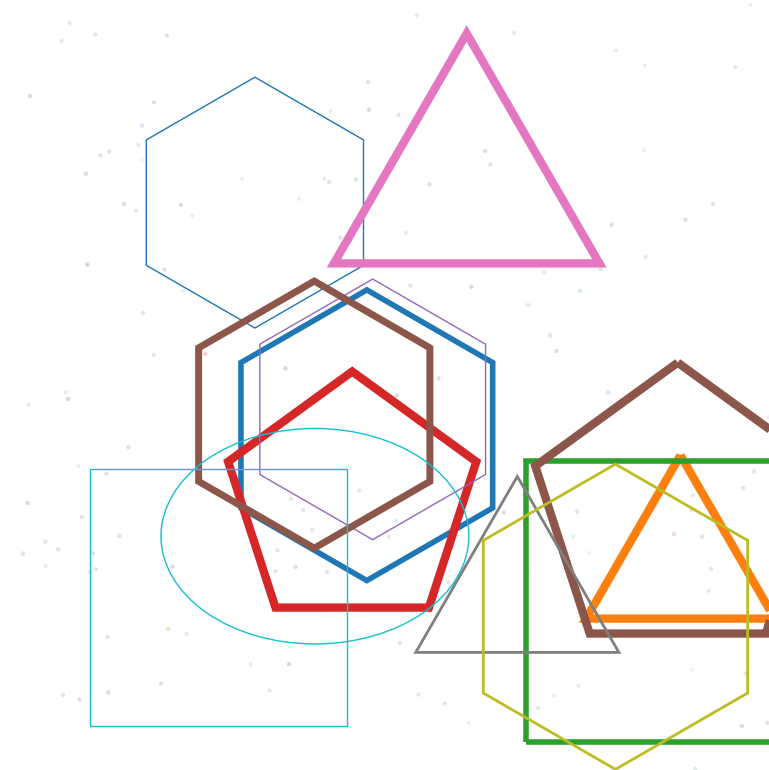[{"shape": "hexagon", "thickness": 0.5, "radius": 0.81, "center": [0.331, 0.737]}, {"shape": "hexagon", "thickness": 2, "radius": 0.94, "center": [0.476, 0.435]}, {"shape": "triangle", "thickness": 3, "radius": 0.71, "center": [0.884, 0.267]}, {"shape": "square", "thickness": 2, "radius": 0.91, "center": [0.865, 0.219]}, {"shape": "pentagon", "thickness": 3, "radius": 0.85, "center": [0.457, 0.348]}, {"shape": "hexagon", "thickness": 0.5, "radius": 0.85, "center": [0.484, 0.468]}, {"shape": "pentagon", "thickness": 3, "radius": 0.97, "center": [0.88, 0.335]}, {"shape": "hexagon", "thickness": 2.5, "radius": 0.87, "center": [0.408, 0.462]}, {"shape": "triangle", "thickness": 3, "radius": 1.0, "center": [0.606, 0.757]}, {"shape": "triangle", "thickness": 1, "radius": 0.76, "center": [0.672, 0.229]}, {"shape": "hexagon", "thickness": 1, "radius": 0.99, "center": [0.799, 0.199]}, {"shape": "oval", "thickness": 0.5, "radius": 1.0, "center": [0.409, 0.304]}, {"shape": "square", "thickness": 0.5, "radius": 0.83, "center": [0.284, 0.225]}]